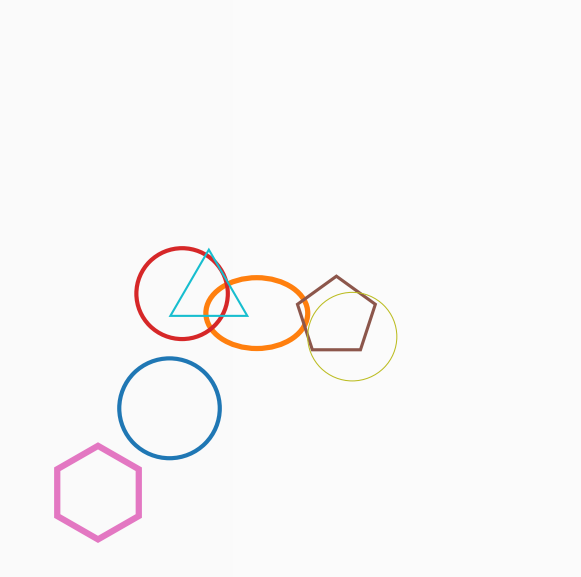[{"shape": "circle", "thickness": 2, "radius": 0.43, "center": [0.292, 0.292]}, {"shape": "oval", "thickness": 2.5, "radius": 0.44, "center": [0.442, 0.457]}, {"shape": "circle", "thickness": 2, "radius": 0.39, "center": [0.313, 0.491]}, {"shape": "pentagon", "thickness": 1.5, "radius": 0.35, "center": [0.579, 0.45]}, {"shape": "hexagon", "thickness": 3, "radius": 0.4, "center": [0.169, 0.146]}, {"shape": "circle", "thickness": 0.5, "radius": 0.38, "center": [0.606, 0.416]}, {"shape": "triangle", "thickness": 1, "radius": 0.38, "center": [0.359, 0.49]}]